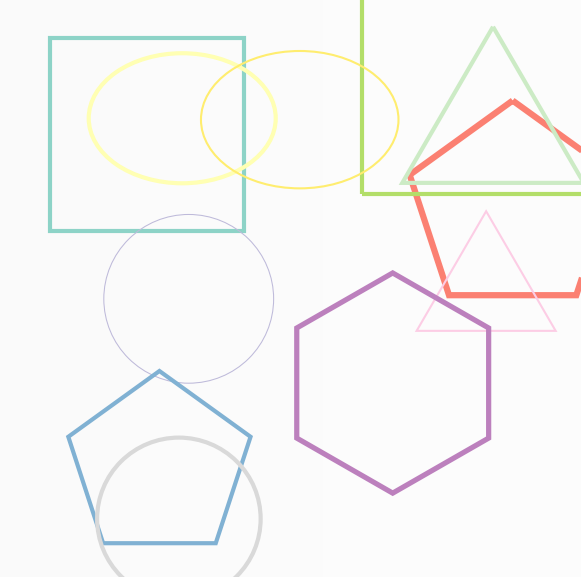[{"shape": "square", "thickness": 2, "radius": 0.83, "center": [0.253, 0.766]}, {"shape": "oval", "thickness": 2, "radius": 0.8, "center": [0.313, 0.794]}, {"shape": "circle", "thickness": 0.5, "radius": 0.73, "center": [0.325, 0.482]}, {"shape": "pentagon", "thickness": 3, "radius": 0.93, "center": [0.882, 0.639]}, {"shape": "pentagon", "thickness": 2, "radius": 0.82, "center": [0.274, 0.192]}, {"shape": "square", "thickness": 2, "radius": 0.99, "center": [0.82, 0.86]}, {"shape": "triangle", "thickness": 1, "radius": 0.69, "center": [0.836, 0.495]}, {"shape": "circle", "thickness": 2, "radius": 0.7, "center": [0.308, 0.101]}, {"shape": "hexagon", "thickness": 2.5, "radius": 0.95, "center": [0.676, 0.336]}, {"shape": "triangle", "thickness": 2, "radius": 0.9, "center": [0.848, 0.773]}, {"shape": "oval", "thickness": 1, "radius": 0.85, "center": [0.516, 0.792]}]